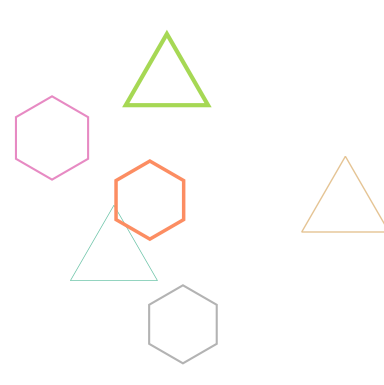[{"shape": "triangle", "thickness": 0.5, "radius": 0.65, "center": [0.296, 0.336]}, {"shape": "hexagon", "thickness": 2.5, "radius": 0.51, "center": [0.389, 0.48]}, {"shape": "hexagon", "thickness": 1.5, "radius": 0.54, "center": [0.135, 0.642]}, {"shape": "triangle", "thickness": 3, "radius": 0.62, "center": [0.433, 0.789]}, {"shape": "triangle", "thickness": 1, "radius": 0.65, "center": [0.897, 0.463]}, {"shape": "hexagon", "thickness": 1.5, "radius": 0.51, "center": [0.475, 0.158]}]